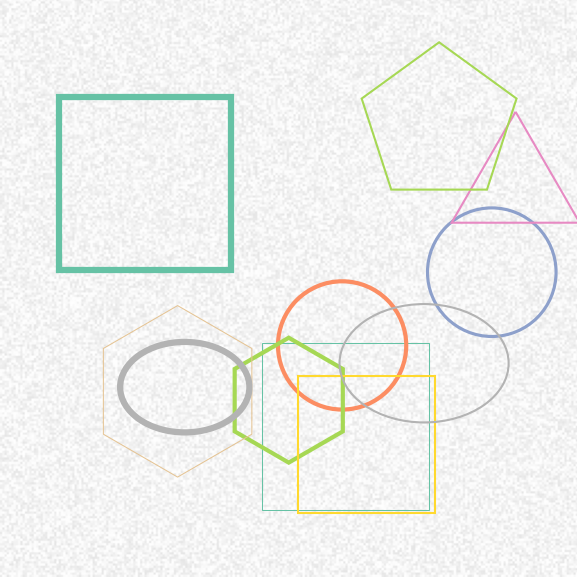[{"shape": "square", "thickness": 0.5, "radius": 0.72, "center": [0.598, 0.26]}, {"shape": "square", "thickness": 3, "radius": 0.75, "center": [0.251, 0.682]}, {"shape": "circle", "thickness": 2, "radius": 0.56, "center": [0.592, 0.401]}, {"shape": "circle", "thickness": 1.5, "radius": 0.56, "center": [0.852, 0.528]}, {"shape": "triangle", "thickness": 1, "radius": 0.64, "center": [0.893, 0.677]}, {"shape": "hexagon", "thickness": 2, "radius": 0.54, "center": [0.5, 0.306]}, {"shape": "pentagon", "thickness": 1, "radius": 0.7, "center": [0.76, 0.785]}, {"shape": "square", "thickness": 1, "radius": 0.59, "center": [0.634, 0.23]}, {"shape": "hexagon", "thickness": 0.5, "radius": 0.74, "center": [0.308, 0.321]}, {"shape": "oval", "thickness": 1, "radius": 0.73, "center": [0.734, 0.37]}, {"shape": "oval", "thickness": 3, "radius": 0.56, "center": [0.32, 0.329]}]